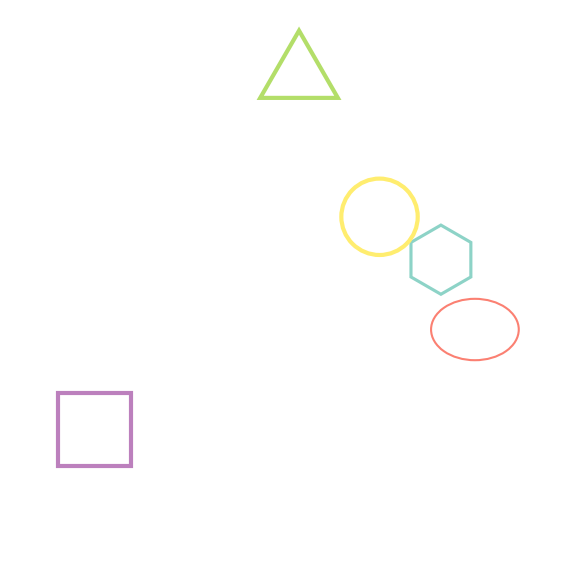[{"shape": "hexagon", "thickness": 1.5, "radius": 0.3, "center": [0.763, 0.549]}, {"shape": "oval", "thickness": 1, "radius": 0.38, "center": [0.822, 0.429]}, {"shape": "triangle", "thickness": 2, "radius": 0.39, "center": [0.518, 0.868]}, {"shape": "square", "thickness": 2, "radius": 0.32, "center": [0.164, 0.255]}, {"shape": "circle", "thickness": 2, "radius": 0.33, "center": [0.657, 0.624]}]